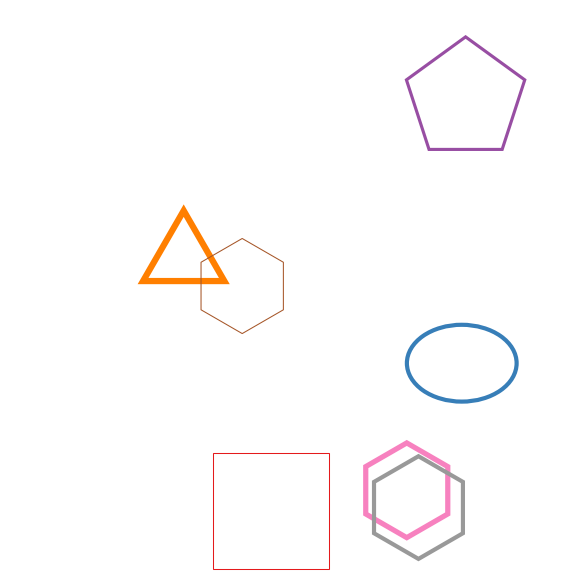[{"shape": "square", "thickness": 0.5, "radius": 0.5, "center": [0.469, 0.114]}, {"shape": "oval", "thickness": 2, "radius": 0.48, "center": [0.8, 0.37]}, {"shape": "pentagon", "thickness": 1.5, "radius": 0.54, "center": [0.806, 0.828]}, {"shape": "triangle", "thickness": 3, "radius": 0.41, "center": [0.318, 0.553]}, {"shape": "hexagon", "thickness": 0.5, "radius": 0.41, "center": [0.419, 0.504]}, {"shape": "hexagon", "thickness": 2.5, "radius": 0.41, "center": [0.704, 0.15]}, {"shape": "hexagon", "thickness": 2, "radius": 0.44, "center": [0.725, 0.12]}]